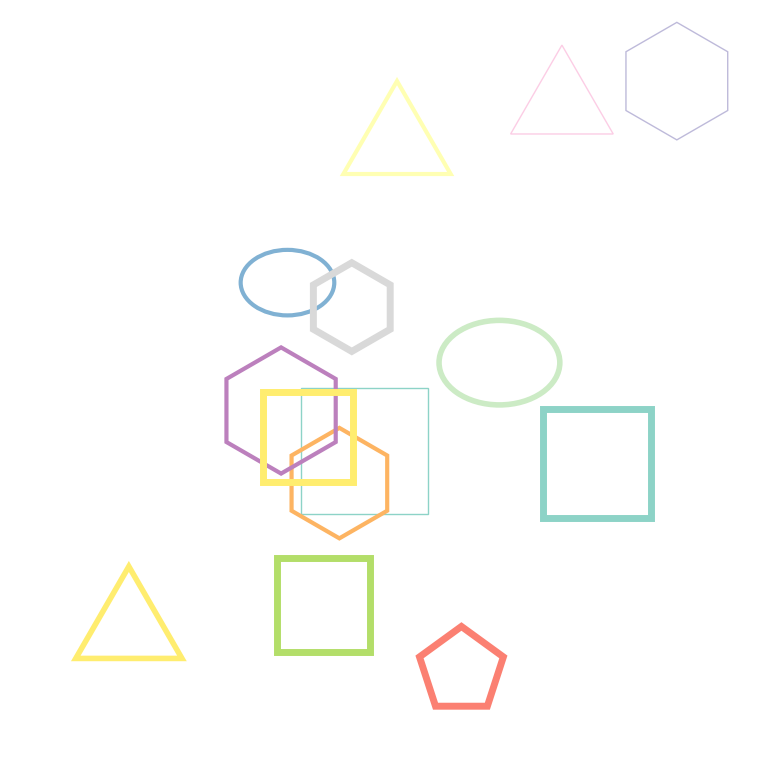[{"shape": "square", "thickness": 0.5, "radius": 0.41, "center": [0.474, 0.414]}, {"shape": "square", "thickness": 2.5, "radius": 0.35, "center": [0.775, 0.398]}, {"shape": "triangle", "thickness": 1.5, "radius": 0.4, "center": [0.516, 0.814]}, {"shape": "hexagon", "thickness": 0.5, "radius": 0.38, "center": [0.879, 0.895]}, {"shape": "pentagon", "thickness": 2.5, "radius": 0.29, "center": [0.599, 0.129]}, {"shape": "oval", "thickness": 1.5, "radius": 0.3, "center": [0.373, 0.633]}, {"shape": "hexagon", "thickness": 1.5, "radius": 0.36, "center": [0.441, 0.373]}, {"shape": "square", "thickness": 2.5, "radius": 0.3, "center": [0.42, 0.214]}, {"shape": "triangle", "thickness": 0.5, "radius": 0.38, "center": [0.73, 0.864]}, {"shape": "hexagon", "thickness": 2.5, "radius": 0.29, "center": [0.457, 0.601]}, {"shape": "hexagon", "thickness": 1.5, "radius": 0.41, "center": [0.365, 0.467]}, {"shape": "oval", "thickness": 2, "radius": 0.39, "center": [0.649, 0.529]}, {"shape": "triangle", "thickness": 2, "radius": 0.4, "center": [0.167, 0.185]}, {"shape": "square", "thickness": 2.5, "radius": 0.29, "center": [0.4, 0.433]}]